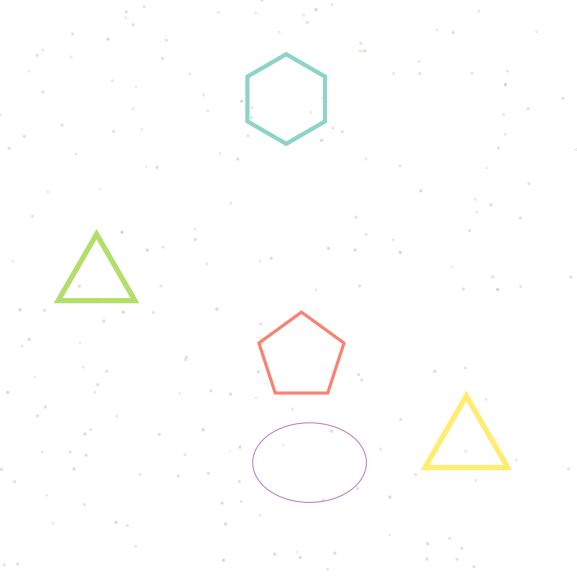[{"shape": "hexagon", "thickness": 2, "radius": 0.39, "center": [0.496, 0.828]}, {"shape": "pentagon", "thickness": 1.5, "radius": 0.39, "center": [0.522, 0.381]}, {"shape": "triangle", "thickness": 2.5, "radius": 0.38, "center": [0.167, 0.517]}, {"shape": "oval", "thickness": 0.5, "radius": 0.49, "center": [0.536, 0.198]}, {"shape": "triangle", "thickness": 2.5, "radius": 0.41, "center": [0.807, 0.231]}]